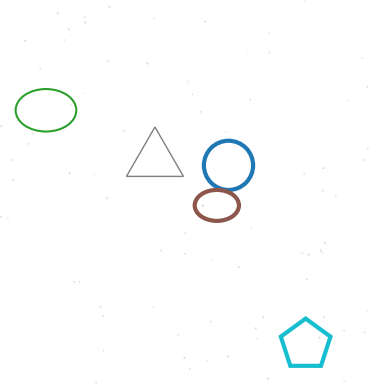[{"shape": "circle", "thickness": 3, "radius": 0.32, "center": [0.594, 0.571]}, {"shape": "oval", "thickness": 1.5, "radius": 0.39, "center": [0.119, 0.714]}, {"shape": "oval", "thickness": 3, "radius": 0.29, "center": [0.563, 0.466]}, {"shape": "triangle", "thickness": 1, "radius": 0.43, "center": [0.402, 0.585]}, {"shape": "pentagon", "thickness": 3, "radius": 0.34, "center": [0.794, 0.105]}]